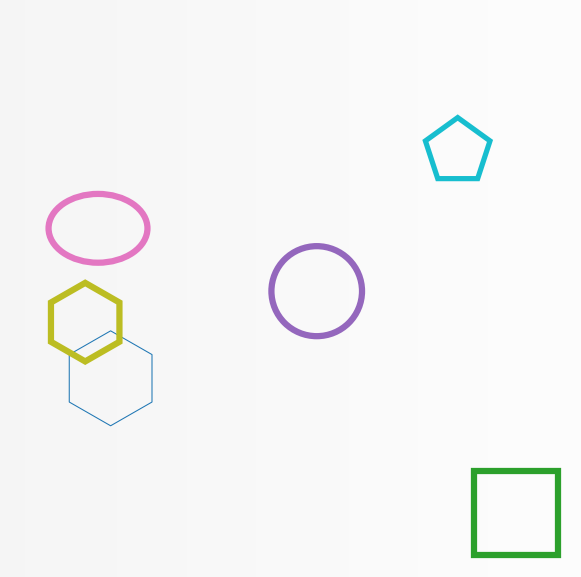[{"shape": "hexagon", "thickness": 0.5, "radius": 0.41, "center": [0.19, 0.344]}, {"shape": "square", "thickness": 3, "radius": 0.36, "center": [0.888, 0.111]}, {"shape": "circle", "thickness": 3, "radius": 0.39, "center": [0.545, 0.495]}, {"shape": "oval", "thickness": 3, "radius": 0.43, "center": [0.169, 0.604]}, {"shape": "hexagon", "thickness": 3, "radius": 0.34, "center": [0.147, 0.441]}, {"shape": "pentagon", "thickness": 2.5, "radius": 0.29, "center": [0.787, 0.737]}]